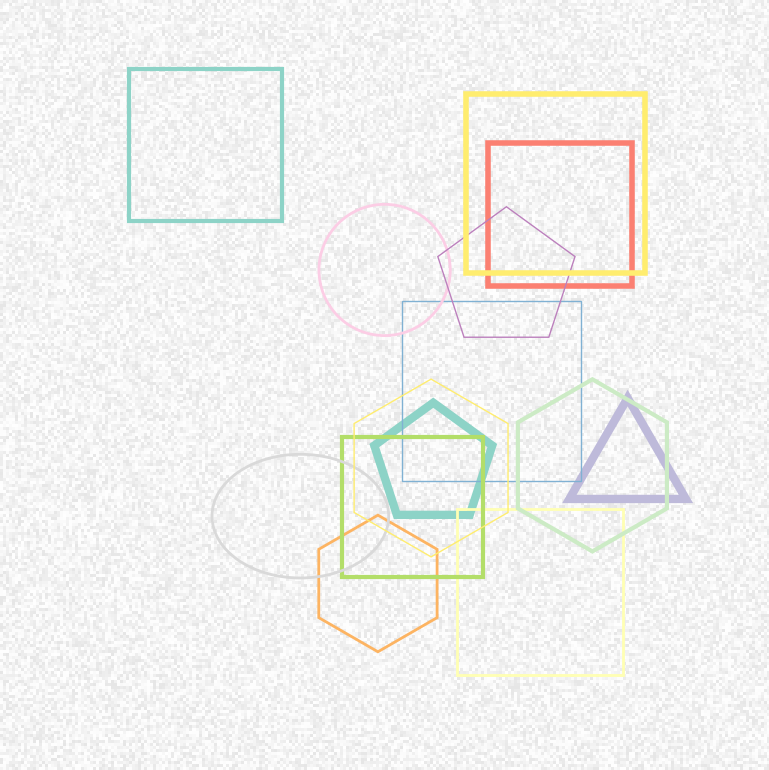[{"shape": "square", "thickness": 1.5, "radius": 0.49, "center": [0.267, 0.812]}, {"shape": "pentagon", "thickness": 3, "radius": 0.4, "center": [0.563, 0.397]}, {"shape": "square", "thickness": 1, "radius": 0.54, "center": [0.702, 0.231]}, {"shape": "triangle", "thickness": 3, "radius": 0.44, "center": [0.815, 0.396]}, {"shape": "square", "thickness": 2, "radius": 0.47, "center": [0.727, 0.722]}, {"shape": "square", "thickness": 0.5, "radius": 0.58, "center": [0.638, 0.492]}, {"shape": "hexagon", "thickness": 1, "radius": 0.44, "center": [0.491, 0.242]}, {"shape": "square", "thickness": 1.5, "radius": 0.46, "center": [0.536, 0.342]}, {"shape": "circle", "thickness": 1, "radius": 0.43, "center": [0.499, 0.649]}, {"shape": "oval", "thickness": 1, "radius": 0.57, "center": [0.39, 0.33]}, {"shape": "pentagon", "thickness": 0.5, "radius": 0.47, "center": [0.658, 0.638]}, {"shape": "hexagon", "thickness": 1.5, "radius": 0.56, "center": [0.769, 0.396]}, {"shape": "hexagon", "thickness": 0.5, "radius": 0.58, "center": [0.56, 0.392]}, {"shape": "square", "thickness": 2, "radius": 0.58, "center": [0.721, 0.762]}]